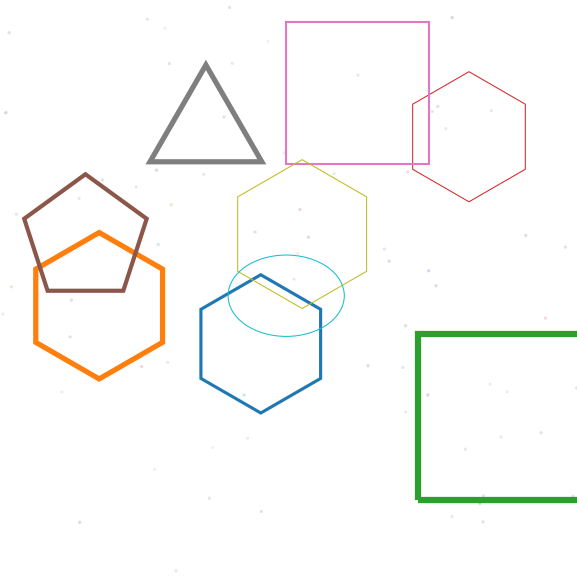[{"shape": "hexagon", "thickness": 1.5, "radius": 0.6, "center": [0.452, 0.404]}, {"shape": "hexagon", "thickness": 2.5, "radius": 0.63, "center": [0.172, 0.47]}, {"shape": "square", "thickness": 3, "radius": 0.72, "center": [0.867, 0.277]}, {"shape": "hexagon", "thickness": 0.5, "radius": 0.56, "center": [0.812, 0.762]}, {"shape": "pentagon", "thickness": 2, "radius": 0.56, "center": [0.148, 0.586]}, {"shape": "square", "thickness": 1, "radius": 0.62, "center": [0.619, 0.838]}, {"shape": "triangle", "thickness": 2.5, "radius": 0.56, "center": [0.357, 0.775]}, {"shape": "hexagon", "thickness": 0.5, "radius": 0.64, "center": [0.523, 0.594]}, {"shape": "oval", "thickness": 0.5, "radius": 0.5, "center": [0.496, 0.487]}]